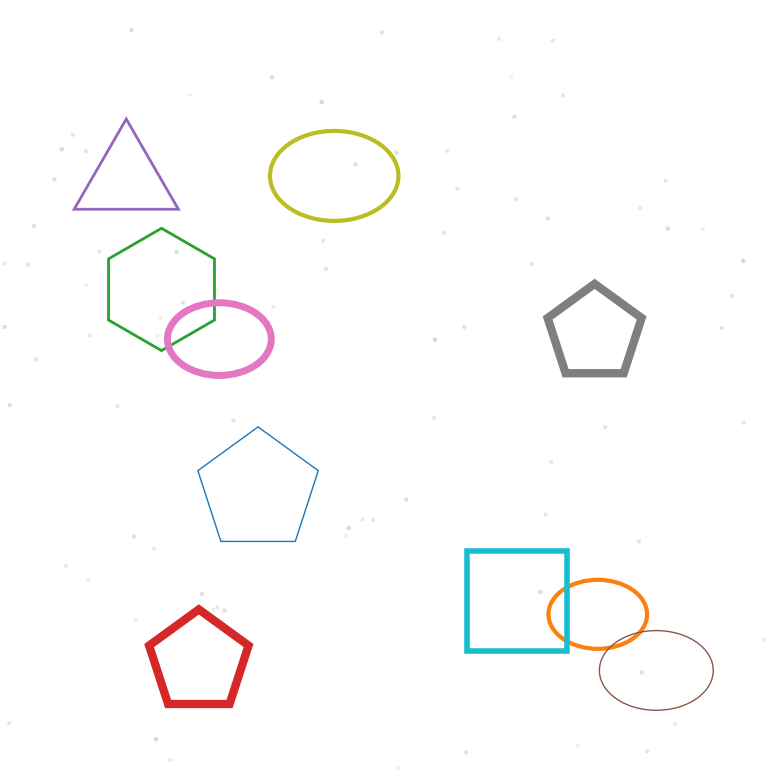[{"shape": "pentagon", "thickness": 0.5, "radius": 0.41, "center": [0.335, 0.363]}, {"shape": "oval", "thickness": 1.5, "radius": 0.32, "center": [0.776, 0.202]}, {"shape": "hexagon", "thickness": 1, "radius": 0.4, "center": [0.21, 0.624]}, {"shape": "pentagon", "thickness": 3, "radius": 0.34, "center": [0.258, 0.141]}, {"shape": "triangle", "thickness": 1, "radius": 0.39, "center": [0.164, 0.767]}, {"shape": "oval", "thickness": 0.5, "radius": 0.37, "center": [0.852, 0.129]}, {"shape": "oval", "thickness": 2.5, "radius": 0.34, "center": [0.285, 0.56]}, {"shape": "pentagon", "thickness": 3, "radius": 0.32, "center": [0.772, 0.567]}, {"shape": "oval", "thickness": 1.5, "radius": 0.42, "center": [0.434, 0.772]}, {"shape": "square", "thickness": 2, "radius": 0.32, "center": [0.672, 0.219]}]